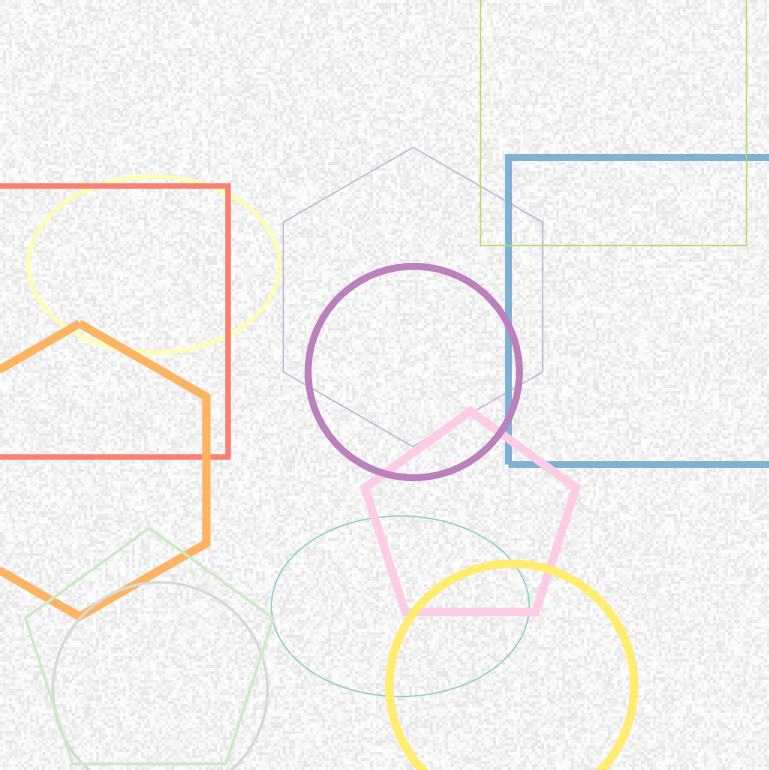[{"shape": "oval", "thickness": 0.5, "radius": 0.84, "center": [0.52, 0.213]}, {"shape": "oval", "thickness": 1.5, "radius": 0.81, "center": [0.2, 0.656]}, {"shape": "hexagon", "thickness": 0.5, "radius": 0.97, "center": [0.536, 0.614]}, {"shape": "square", "thickness": 2, "radius": 0.88, "center": [0.12, 0.583]}, {"shape": "square", "thickness": 2.5, "radius": 0.99, "center": [0.859, 0.597]}, {"shape": "hexagon", "thickness": 3, "radius": 0.95, "center": [0.103, 0.39]}, {"shape": "square", "thickness": 0.5, "radius": 0.87, "center": [0.796, 0.855]}, {"shape": "pentagon", "thickness": 3, "radius": 0.72, "center": [0.611, 0.322]}, {"shape": "circle", "thickness": 1, "radius": 0.7, "center": [0.208, 0.104]}, {"shape": "circle", "thickness": 2.5, "radius": 0.69, "center": [0.537, 0.517]}, {"shape": "pentagon", "thickness": 1, "radius": 0.85, "center": [0.194, 0.145]}, {"shape": "circle", "thickness": 3, "radius": 0.8, "center": [0.665, 0.109]}]